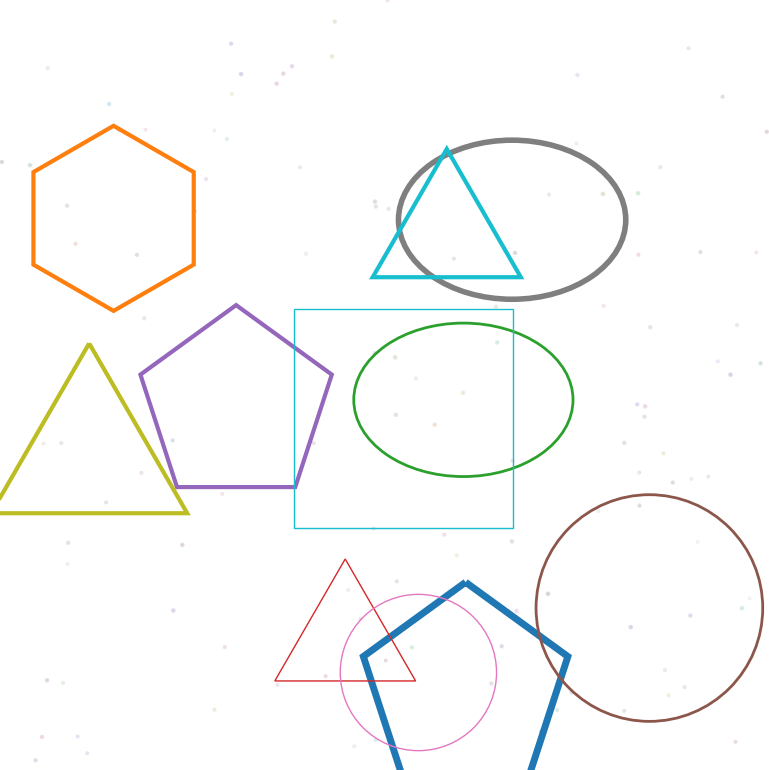[{"shape": "pentagon", "thickness": 2.5, "radius": 0.7, "center": [0.605, 0.104]}, {"shape": "hexagon", "thickness": 1.5, "radius": 0.6, "center": [0.148, 0.716]}, {"shape": "oval", "thickness": 1, "radius": 0.71, "center": [0.602, 0.481]}, {"shape": "triangle", "thickness": 0.5, "radius": 0.53, "center": [0.448, 0.168]}, {"shape": "pentagon", "thickness": 1.5, "radius": 0.65, "center": [0.307, 0.473]}, {"shape": "circle", "thickness": 1, "radius": 0.74, "center": [0.843, 0.21]}, {"shape": "circle", "thickness": 0.5, "radius": 0.51, "center": [0.543, 0.127]}, {"shape": "oval", "thickness": 2, "radius": 0.74, "center": [0.665, 0.715]}, {"shape": "triangle", "thickness": 1.5, "radius": 0.74, "center": [0.116, 0.407]}, {"shape": "square", "thickness": 0.5, "radius": 0.71, "center": [0.524, 0.457]}, {"shape": "triangle", "thickness": 1.5, "radius": 0.56, "center": [0.58, 0.696]}]